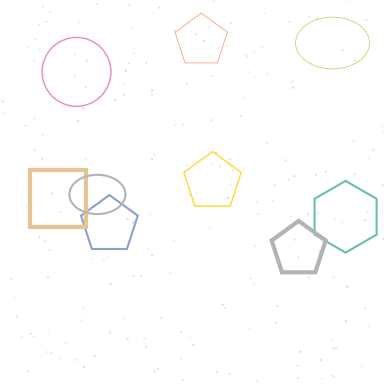[{"shape": "hexagon", "thickness": 1.5, "radius": 0.47, "center": [0.898, 0.437]}, {"shape": "pentagon", "thickness": 0.5, "radius": 0.36, "center": [0.523, 0.894]}, {"shape": "pentagon", "thickness": 1.5, "radius": 0.39, "center": [0.284, 0.416]}, {"shape": "circle", "thickness": 1, "radius": 0.45, "center": [0.199, 0.813]}, {"shape": "oval", "thickness": 0.5, "radius": 0.48, "center": [0.864, 0.888]}, {"shape": "pentagon", "thickness": 1, "radius": 0.39, "center": [0.552, 0.528]}, {"shape": "square", "thickness": 3, "radius": 0.37, "center": [0.15, 0.484]}, {"shape": "oval", "thickness": 1.5, "radius": 0.36, "center": [0.253, 0.495]}, {"shape": "pentagon", "thickness": 3, "radius": 0.37, "center": [0.776, 0.352]}]